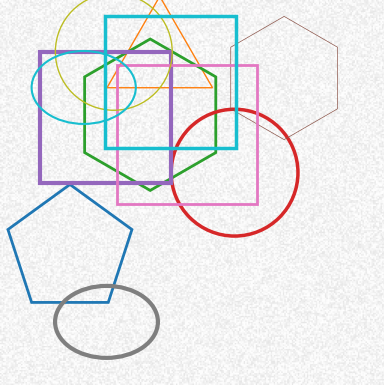[{"shape": "pentagon", "thickness": 2, "radius": 0.85, "center": [0.182, 0.351]}, {"shape": "triangle", "thickness": 1, "radius": 0.79, "center": [0.415, 0.851]}, {"shape": "hexagon", "thickness": 2, "radius": 0.98, "center": [0.39, 0.702]}, {"shape": "circle", "thickness": 2.5, "radius": 0.82, "center": [0.609, 0.552]}, {"shape": "square", "thickness": 3, "radius": 0.85, "center": [0.274, 0.695]}, {"shape": "hexagon", "thickness": 0.5, "radius": 0.8, "center": [0.738, 0.797]}, {"shape": "square", "thickness": 2, "radius": 0.91, "center": [0.486, 0.65]}, {"shape": "oval", "thickness": 3, "radius": 0.67, "center": [0.277, 0.164]}, {"shape": "circle", "thickness": 1, "radius": 0.76, "center": [0.296, 0.865]}, {"shape": "square", "thickness": 2.5, "radius": 0.85, "center": [0.443, 0.787]}, {"shape": "oval", "thickness": 1.5, "radius": 0.68, "center": [0.217, 0.773]}]